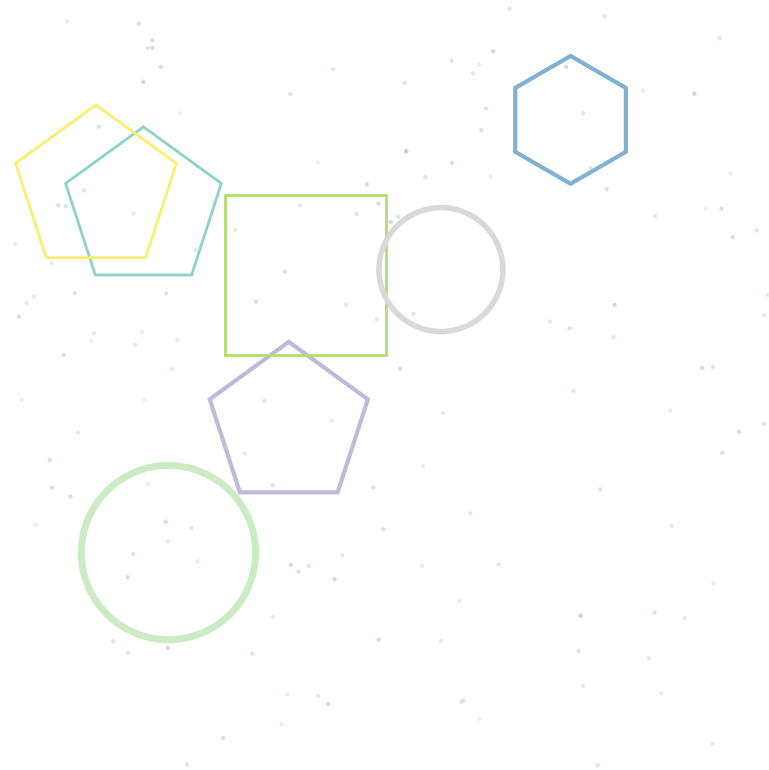[{"shape": "pentagon", "thickness": 1, "radius": 0.53, "center": [0.186, 0.729]}, {"shape": "pentagon", "thickness": 1.5, "radius": 0.54, "center": [0.375, 0.448]}, {"shape": "hexagon", "thickness": 1.5, "radius": 0.41, "center": [0.741, 0.844]}, {"shape": "square", "thickness": 1, "radius": 0.52, "center": [0.397, 0.643]}, {"shape": "circle", "thickness": 2, "radius": 0.4, "center": [0.573, 0.65]}, {"shape": "circle", "thickness": 2.5, "radius": 0.57, "center": [0.219, 0.282]}, {"shape": "pentagon", "thickness": 1, "radius": 0.55, "center": [0.125, 0.754]}]